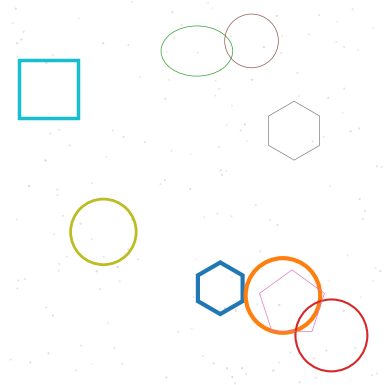[{"shape": "hexagon", "thickness": 3, "radius": 0.34, "center": [0.572, 0.251]}, {"shape": "circle", "thickness": 3, "radius": 0.48, "center": [0.735, 0.233]}, {"shape": "oval", "thickness": 0.5, "radius": 0.47, "center": [0.511, 0.867]}, {"shape": "circle", "thickness": 1.5, "radius": 0.47, "center": [0.861, 0.129]}, {"shape": "circle", "thickness": 0.5, "radius": 0.35, "center": [0.653, 0.894]}, {"shape": "pentagon", "thickness": 0.5, "radius": 0.44, "center": [0.758, 0.211]}, {"shape": "hexagon", "thickness": 0.5, "radius": 0.38, "center": [0.764, 0.661]}, {"shape": "circle", "thickness": 2, "radius": 0.43, "center": [0.269, 0.398]}, {"shape": "square", "thickness": 2.5, "radius": 0.38, "center": [0.126, 0.769]}]